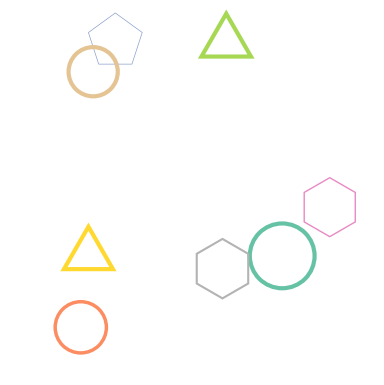[{"shape": "circle", "thickness": 3, "radius": 0.42, "center": [0.733, 0.335]}, {"shape": "circle", "thickness": 2.5, "radius": 0.33, "center": [0.21, 0.15]}, {"shape": "pentagon", "thickness": 0.5, "radius": 0.37, "center": [0.3, 0.893]}, {"shape": "hexagon", "thickness": 1, "radius": 0.38, "center": [0.856, 0.462]}, {"shape": "triangle", "thickness": 3, "radius": 0.37, "center": [0.588, 0.89]}, {"shape": "triangle", "thickness": 3, "radius": 0.37, "center": [0.23, 0.338]}, {"shape": "circle", "thickness": 3, "radius": 0.32, "center": [0.242, 0.814]}, {"shape": "hexagon", "thickness": 1.5, "radius": 0.39, "center": [0.578, 0.302]}]